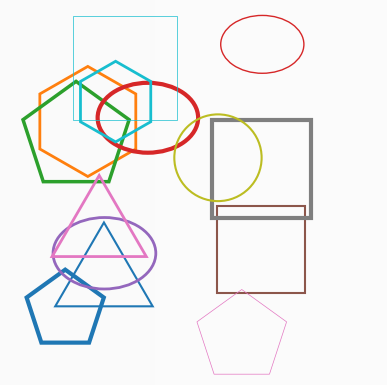[{"shape": "triangle", "thickness": 1.5, "radius": 0.73, "center": [0.268, 0.277]}, {"shape": "pentagon", "thickness": 3, "radius": 0.52, "center": [0.168, 0.195]}, {"shape": "hexagon", "thickness": 2, "radius": 0.71, "center": [0.227, 0.685]}, {"shape": "pentagon", "thickness": 2.5, "radius": 0.72, "center": [0.196, 0.645]}, {"shape": "oval", "thickness": 3, "radius": 0.65, "center": [0.382, 0.694]}, {"shape": "oval", "thickness": 1, "radius": 0.54, "center": [0.677, 0.885]}, {"shape": "oval", "thickness": 2, "radius": 0.66, "center": [0.27, 0.342]}, {"shape": "square", "thickness": 1.5, "radius": 0.56, "center": [0.674, 0.352]}, {"shape": "triangle", "thickness": 2, "radius": 0.7, "center": [0.256, 0.404]}, {"shape": "pentagon", "thickness": 0.5, "radius": 0.61, "center": [0.624, 0.126]}, {"shape": "square", "thickness": 3, "radius": 0.63, "center": [0.675, 0.561]}, {"shape": "circle", "thickness": 1.5, "radius": 0.56, "center": [0.563, 0.59]}, {"shape": "hexagon", "thickness": 2, "radius": 0.52, "center": [0.298, 0.736]}, {"shape": "square", "thickness": 0.5, "radius": 0.67, "center": [0.322, 0.824]}]